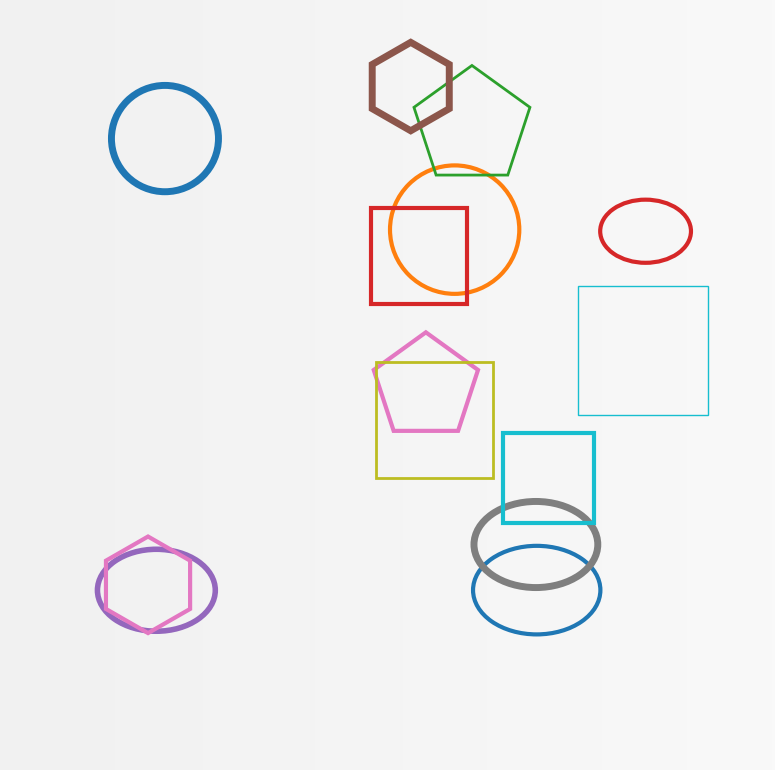[{"shape": "oval", "thickness": 1.5, "radius": 0.41, "center": [0.693, 0.234]}, {"shape": "circle", "thickness": 2.5, "radius": 0.35, "center": [0.213, 0.82]}, {"shape": "circle", "thickness": 1.5, "radius": 0.42, "center": [0.587, 0.702]}, {"shape": "pentagon", "thickness": 1, "radius": 0.39, "center": [0.609, 0.836]}, {"shape": "oval", "thickness": 1.5, "radius": 0.29, "center": [0.833, 0.7]}, {"shape": "square", "thickness": 1.5, "radius": 0.31, "center": [0.541, 0.667]}, {"shape": "oval", "thickness": 2, "radius": 0.38, "center": [0.202, 0.233]}, {"shape": "hexagon", "thickness": 2.5, "radius": 0.29, "center": [0.53, 0.888]}, {"shape": "hexagon", "thickness": 1.5, "radius": 0.31, "center": [0.191, 0.241]}, {"shape": "pentagon", "thickness": 1.5, "radius": 0.35, "center": [0.55, 0.498]}, {"shape": "oval", "thickness": 2.5, "radius": 0.4, "center": [0.691, 0.293]}, {"shape": "square", "thickness": 1, "radius": 0.38, "center": [0.561, 0.455]}, {"shape": "square", "thickness": 1.5, "radius": 0.29, "center": [0.707, 0.379]}, {"shape": "square", "thickness": 0.5, "radius": 0.42, "center": [0.829, 0.544]}]